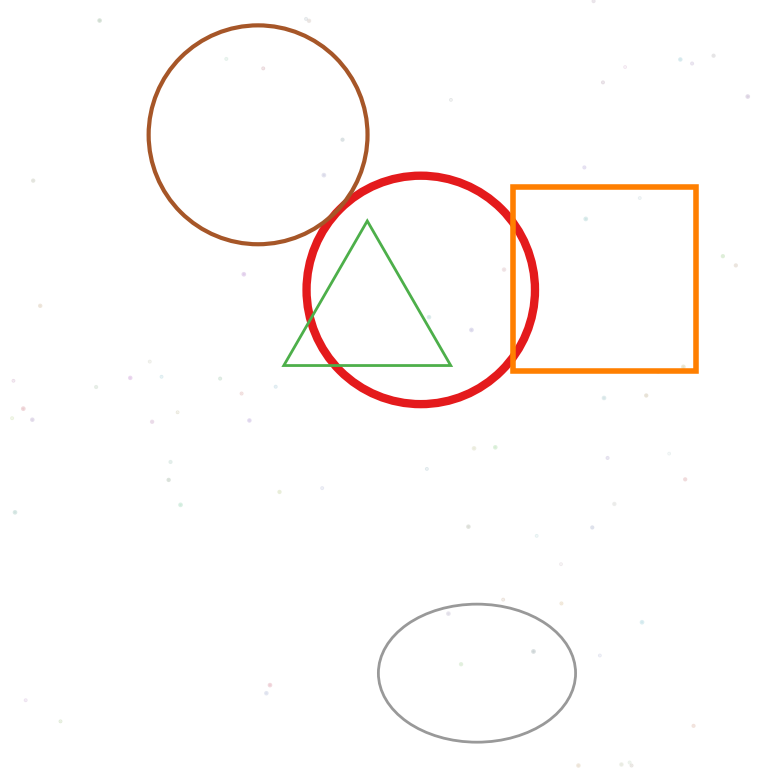[{"shape": "circle", "thickness": 3, "radius": 0.74, "center": [0.546, 0.623]}, {"shape": "triangle", "thickness": 1, "radius": 0.63, "center": [0.477, 0.588]}, {"shape": "square", "thickness": 2, "radius": 0.6, "center": [0.785, 0.637]}, {"shape": "circle", "thickness": 1.5, "radius": 0.71, "center": [0.335, 0.825]}, {"shape": "oval", "thickness": 1, "radius": 0.64, "center": [0.619, 0.126]}]